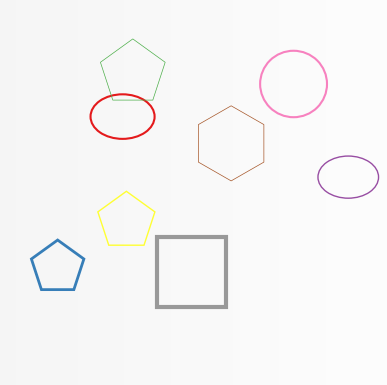[{"shape": "oval", "thickness": 1.5, "radius": 0.41, "center": [0.316, 0.697]}, {"shape": "pentagon", "thickness": 2, "radius": 0.36, "center": [0.149, 0.305]}, {"shape": "pentagon", "thickness": 0.5, "radius": 0.44, "center": [0.343, 0.811]}, {"shape": "oval", "thickness": 1, "radius": 0.39, "center": [0.899, 0.54]}, {"shape": "pentagon", "thickness": 1, "radius": 0.39, "center": [0.326, 0.426]}, {"shape": "hexagon", "thickness": 0.5, "radius": 0.49, "center": [0.597, 0.628]}, {"shape": "circle", "thickness": 1.5, "radius": 0.43, "center": [0.758, 0.782]}, {"shape": "square", "thickness": 3, "radius": 0.45, "center": [0.494, 0.293]}]